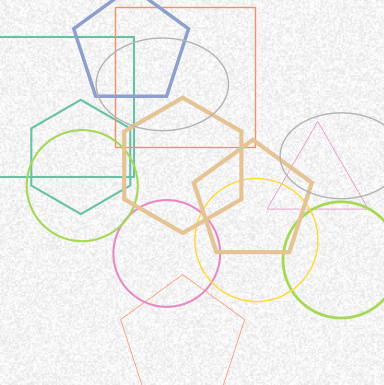[{"shape": "hexagon", "thickness": 1.5, "radius": 0.74, "center": [0.21, 0.592]}, {"shape": "square", "thickness": 1.5, "radius": 0.91, "center": [0.166, 0.721]}, {"shape": "pentagon", "thickness": 0.5, "radius": 0.85, "center": [0.474, 0.117]}, {"shape": "square", "thickness": 1, "radius": 0.91, "center": [0.482, 0.801]}, {"shape": "pentagon", "thickness": 2.5, "radius": 0.78, "center": [0.341, 0.877]}, {"shape": "triangle", "thickness": 0.5, "radius": 0.76, "center": [0.825, 0.533]}, {"shape": "circle", "thickness": 1.5, "radius": 0.69, "center": [0.433, 0.342]}, {"shape": "circle", "thickness": 2, "radius": 0.75, "center": [0.886, 0.325]}, {"shape": "circle", "thickness": 1.5, "radius": 0.72, "center": [0.214, 0.518]}, {"shape": "circle", "thickness": 1, "radius": 0.8, "center": [0.666, 0.377]}, {"shape": "pentagon", "thickness": 3, "radius": 0.81, "center": [0.657, 0.476]}, {"shape": "hexagon", "thickness": 3, "radius": 0.88, "center": [0.475, 0.571]}, {"shape": "oval", "thickness": 1, "radius": 0.86, "center": [0.422, 0.781]}, {"shape": "oval", "thickness": 1, "radius": 0.8, "center": [0.887, 0.595]}]